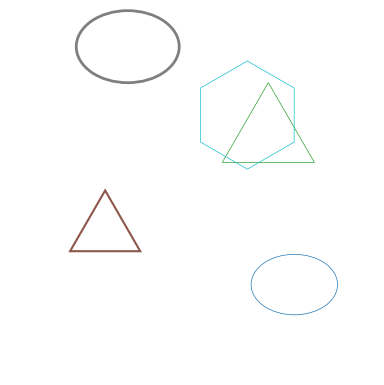[{"shape": "oval", "thickness": 0.5, "radius": 0.56, "center": [0.764, 0.261]}, {"shape": "triangle", "thickness": 0.5, "radius": 0.69, "center": [0.697, 0.647]}, {"shape": "triangle", "thickness": 1.5, "radius": 0.53, "center": [0.273, 0.4]}, {"shape": "oval", "thickness": 2, "radius": 0.67, "center": [0.332, 0.879]}, {"shape": "hexagon", "thickness": 0.5, "radius": 0.7, "center": [0.642, 0.701]}]